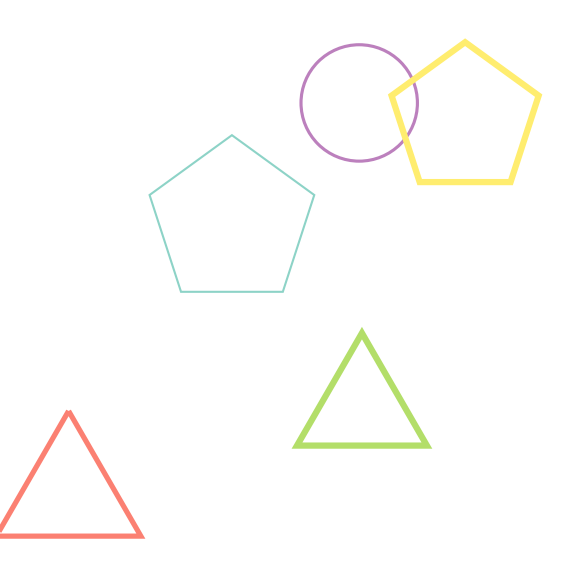[{"shape": "pentagon", "thickness": 1, "radius": 0.75, "center": [0.402, 0.615]}, {"shape": "triangle", "thickness": 2.5, "radius": 0.72, "center": [0.119, 0.143]}, {"shape": "triangle", "thickness": 3, "radius": 0.65, "center": [0.627, 0.292]}, {"shape": "circle", "thickness": 1.5, "radius": 0.5, "center": [0.622, 0.821]}, {"shape": "pentagon", "thickness": 3, "radius": 0.67, "center": [0.805, 0.792]}]